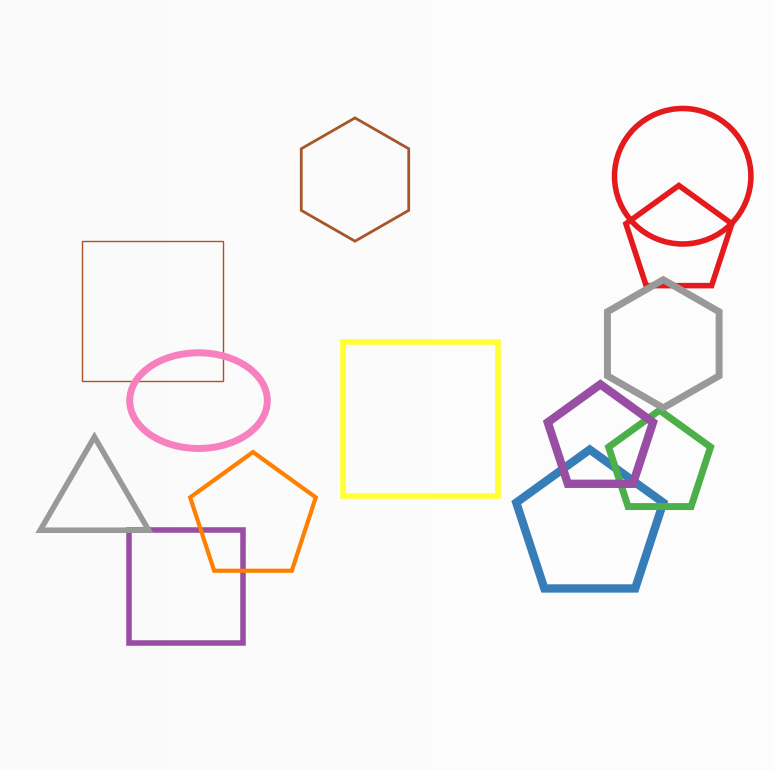[{"shape": "pentagon", "thickness": 2, "radius": 0.36, "center": [0.876, 0.687]}, {"shape": "circle", "thickness": 2, "radius": 0.44, "center": [0.881, 0.771]}, {"shape": "pentagon", "thickness": 3, "radius": 0.5, "center": [0.761, 0.316]}, {"shape": "pentagon", "thickness": 2.5, "radius": 0.35, "center": [0.851, 0.398]}, {"shape": "square", "thickness": 2, "radius": 0.37, "center": [0.24, 0.238]}, {"shape": "pentagon", "thickness": 3, "radius": 0.36, "center": [0.775, 0.429]}, {"shape": "pentagon", "thickness": 1.5, "radius": 0.43, "center": [0.326, 0.328]}, {"shape": "square", "thickness": 2, "radius": 0.5, "center": [0.543, 0.456]}, {"shape": "hexagon", "thickness": 1, "radius": 0.4, "center": [0.458, 0.767]}, {"shape": "square", "thickness": 0.5, "radius": 0.46, "center": [0.197, 0.596]}, {"shape": "oval", "thickness": 2.5, "radius": 0.44, "center": [0.256, 0.48]}, {"shape": "triangle", "thickness": 2, "radius": 0.4, "center": [0.122, 0.352]}, {"shape": "hexagon", "thickness": 2.5, "radius": 0.42, "center": [0.856, 0.554]}]